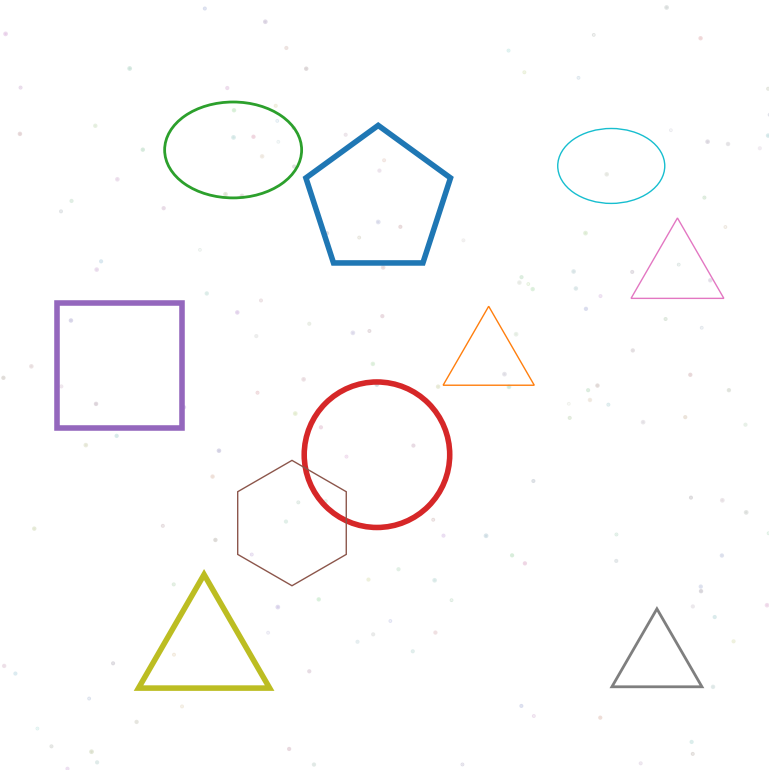[{"shape": "pentagon", "thickness": 2, "radius": 0.49, "center": [0.491, 0.738]}, {"shape": "triangle", "thickness": 0.5, "radius": 0.34, "center": [0.635, 0.534]}, {"shape": "oval", "thickness": 1, "radius": 0.44, "center": [0.303, 0.805]}, {"shape": "circle", "thickness": 2, "radius": 0.47, "center": [0.49, 0.409]}, {"shape": "square", "thickness": 2, "radius": 0.41, "center": [0.155, 0.525]}, {"shape": "hexagon", "thickness": 0.5, "radius": 0.41, "center": [0.379, 0.321]}, {"shape": "triangle", "thickness": 0.5, "radius": 0.35, "center": [0.88, 0.647]}, {"shape": "triangle", "thickness": 1, "radius": 0.34, "center": [0.853, 0.142]}, {"shape": "triangle", "thickness": 2, "radius": 0.49, "center": [0.265, 0.156]}, {"shape": "oval", "thickness": 0.5, "radius": 0.35, "center": [0.794, 0.784]}]